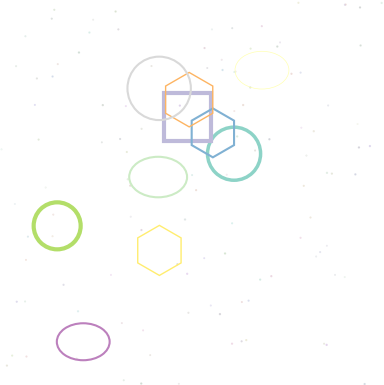[{"shape": "circle", "thickness": 2.5, "radius": 0.34, "center": [0.608, 0.601]}, {"shape": "oval", "thickness": 0.5, "radius": 0.35, "center": [0.68, 0.818]}, {"shape": "square", "thickness": 3, "radius": 0.31, "center": [0.487, 0.696]}, {"shape": "hexagon", "thickness": 1.5, "radius": 0.32, "center": [0.553, 0.655]}, {"shape": "hexagon", "thickness": 1, "radius": 0.35, "center": [0.491, 0.741]}, {"shape": "circle", "thickness": 3, "radius": 0.31, "center": [0.148, 0.413]}, {"shape": "circle", "thickness": 1.5, "radius": 0.41, "center": [0.413, 0.77]}, {"shape": "oval", "thickness": 1.5, "radius": 0.34, "center": [0.216, 0.112]}, {"shape": "oval", "thickness": 1.5, "radius": 0.38, "center": [0.411, 0.54]}, {"shape": "hexagon", "thickness": 1, "radius": 0.32, "center": [0.414, 0.35]}]